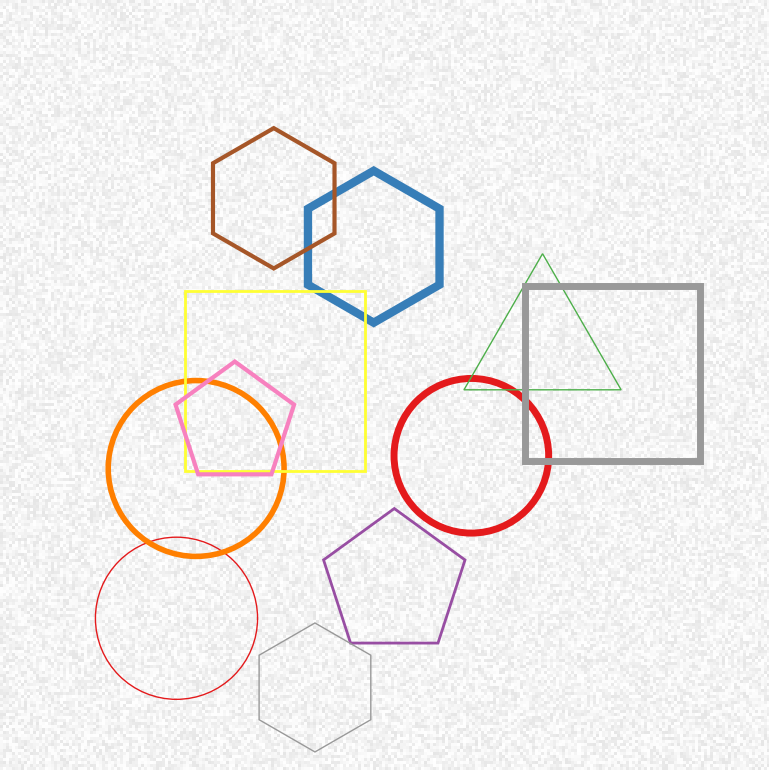[{"shape": "circle", "thickness": 0.5, "radius": 0.53, "center": [0.229, 0.197]}, {"shape": "circle", "thickness": 2.5, "radius": 0.5, "center": [0.612, 0.408]}, {"shape": "hexagon", "thickness": 3, "radius": 0.49, "center": [0.485, 0.68]}, {"shape": "triangle", "thickness": 0.5, "radius": 0.59, "center": [0.705, 0.553]}, {"shape": "pentagon", "thickness": 1, "radius": 0.48, "center": [0.512, 0.243]}, {"shape": "circle", "thickness": 2, "radius": 0.57, "center": [0.255, 0.392]}, {"shape": "square", "thickness": 1, "radius": 0.58, "center": [0.358, 0.505]}, {"shape": "hexagon", "thickness": 1.5, "radius": 0.46, "center": [0.356, 0.742]}, {"shape": "pentagon", "thickness": 1.5, "radius": 0.4, "center": [0.305, 0.449]}, {"shape": "square", "thickness": 2.5, "radius": 0.57, "center": [0.795, 0.515]}, {"shape": "hexagon", "thickness": 0.5, "radius": 0.42, "center": [0.409, 0.107]}]